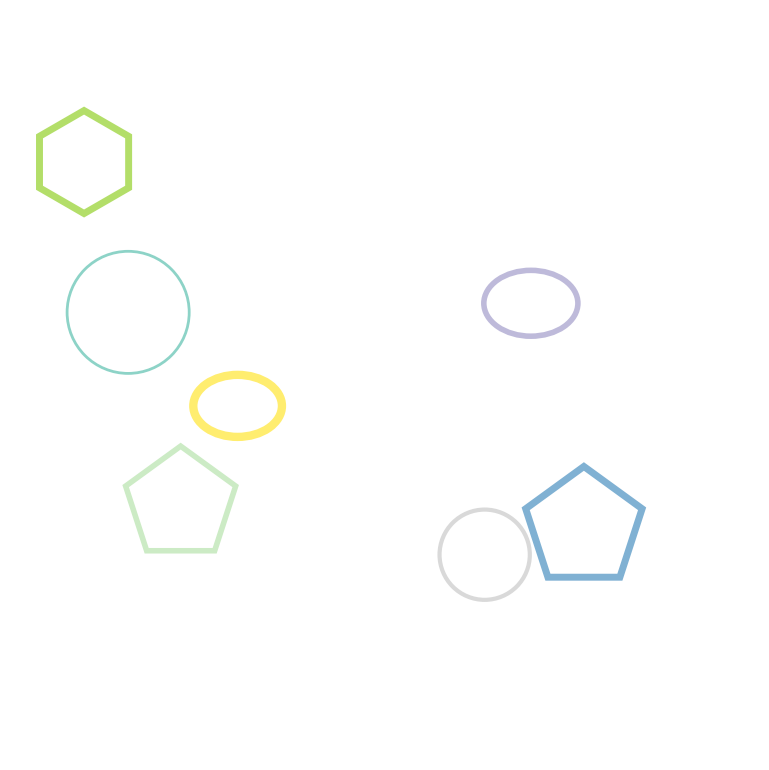[{"shape": "circle", "thickness": 1, "radius": 0.4, "center": [0.166, 0.594]}, {"shape": "oval", "thickness": 2, "radius": 0.31, "center": [0.689, 0.606]}, {"shape": "pentagon", "thickness": 2.5, "radius": 0.4, "center": [0.758, 0.315]}, {"shape": "hexagon", "thickness": 2.5, "radius": 0.33, "center": [0.109, 0.79]}, {"shape": "circle", "thickness": 1.5, "radius": 0.29, "center": [0.629, 0.28]}, {"shape": "pentagon", "thickness": 2, "radius": 0.38, "center": [0.235, 0.346]}, {"shape": "oval", "thickness": 3, "radius": 0.29, "center": [0.309, 0.473]}]